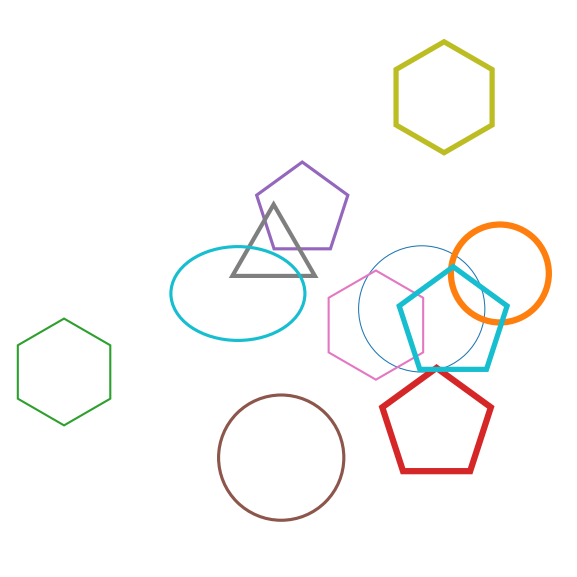[{"shape": "circle", "thickness": 0.5, "radius": 0.55, "center": [0.73, 0.464]}, {"shape": "circle", "thickness": 3, "radius": 0.42, "center": [0.866, 0.526]}, {"shape": "hexagon", "thickness": 1, "radius": 0.46, "center": [0.111, 0.355]}, {"shape": "pentagon", "thickness": 3, "radius": 0.49, "center": [0.756, 0.263]}, {"shape": "pentagon", "thickness": 1.5, "radius": 0.42, "center": [0.523, 0.635]}, {"shape": "circle", "thickness": 1.5, "radius": 0.54, "center": [0.487, 0.207]}, {"shape": "hexagon", "thickness": 1, "radius": 0.47, "center": [0.651, 0.436]}, {"shape": "triangle", "thickness": 2, "radius": 0.41, "center": [0.474, 0.563]}, {"shape": "hexagon", "thickness": 2.5, "radius": 0.48, "center": [0.769, 0.831]}, {"shape": "oval", "thickness": 1.5, "radius": 0.58, "center": [0.412, 0.491]}, {"shape": "pentagon", "thickness": 2.5, "radius": 0.49, "center": [0.785, 0.439]}]